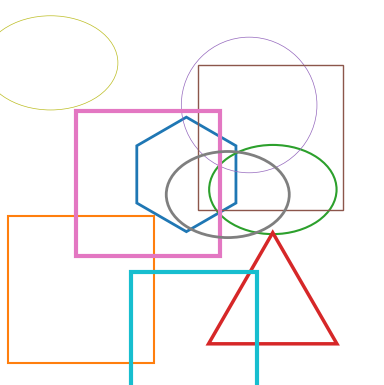[{"shape": "hexagon", "thickness": 2, "radius": 0.74, "center": [0.484, 0.547]}, {"shape": "square", "thickness": 1.5, "radius": 0.95, "center": [0.21, 0.247]}, {"shape": "oval", "thickness": 1.5, "radius": 0.83, "center": [0.709, 0.508]}, {"shape": "triangle", "thickness": 2.5, "radius": 0.96, "center": [0.708, 0.203]}, {"shape": "circle", "thickness": 0.5, "radius": 0.88, "center": [0.647, 0.727]}, {"shape": "square", "thickness": 1, "radius": 0.94, "center": [0.703, 0.642]}, {"shape": "square", "thickness": 3, "radius": 0.94, "center": [0.384, 0.523]}, {"shape": "oval", "thickness": 2, "radius": 0.8, "center": [0.592, 0.495]}, {"shape": "oval", "thickness": 0.5, "radius": 0.87, "center": [0.131, 0.837]}, {"shape": "square", "thickness": 3, "radius": 0.81, "center": [0.504, 0.131]}]